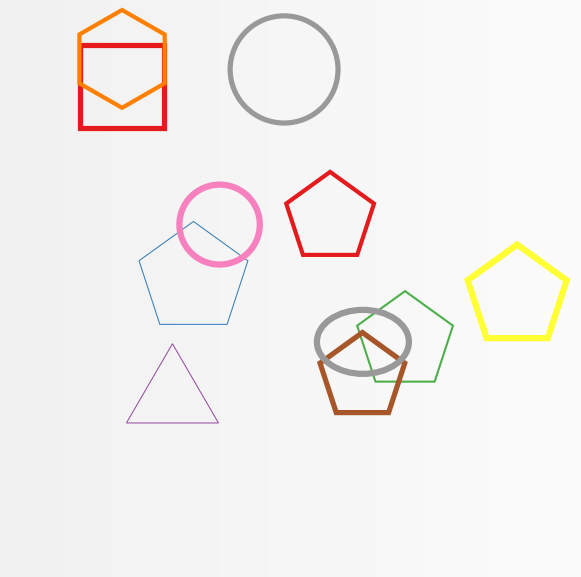[{"shape": "pentagon", "thickness": 2, "radius": 0.4, "center": [0.568, 0.622]}, {"shape": "square", "thickness": 2.5, "radius": 0.36, "center": [0.209, 0.849]}, {"shape": "pentagon", "thickness": 0.5, "radius": 0.49, "center": [0.333, 0.517]}, {"shape": "pentagon", "thickness": 1, "radius": 0.43, "center": [0.697, 0.408]}, {"shape": "triangle", "thickness": 0.5, "radius": 0.46, "center": [0.297, 0.312]}, {"shape": "hexagon", "thickness": 2, "radius": 0.42, "center": [0.21, 0.897]}, {"shape": "pentagon", "thickness": 3, "radius": 0.45, "center": [0.89, 0.486]}, {"shape": "pentagon", "thickness": 2.5, "radius": 0.38, "center": [0.623, 0.347]}, {"shape": "circle", "thickness": 3, "radius": 0.35, "center": [0.378, 0.61]}, {"shape": "oval", "thickness": 3, "radius": 0.4, "center": [0.624, 0.407]}, {"shape": "circle", "thickness": 2.5, "radius": 0.46, "center": [0.489, 0.879]}]